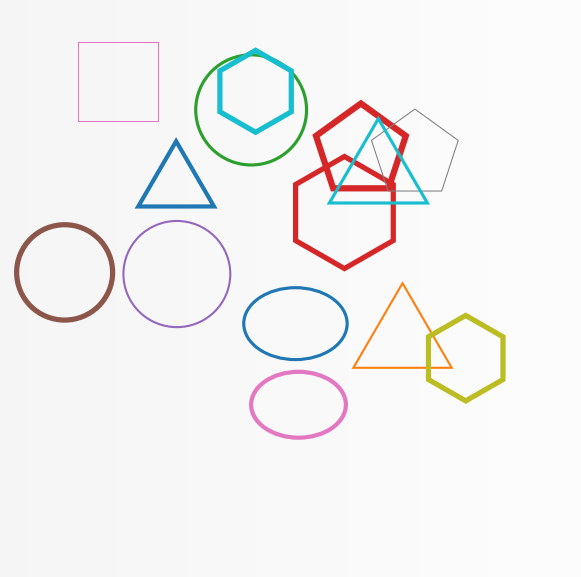[{"shape": "triangle", "thickness": 2, "radius": 0.38, "center": [0.303, 0.679]}, {"shape": "oval", "thickness": 1.5, "radius": 0.44, "center": [0.508, 0.439]}, {"shape": "triangle", "thickness": 1, "radius": 0.49, "center": [0.693, 0.411]}, {"shape": "circle", "thickness": 1.5, "radius": 0.48, "center": [0.432, 0.809]}, {"shape": "hexagon", "thickness": 2.5, "radius": 0.49, "center": [0.593, 0.631]}, {"shape": "pentagon", "thickness": 3, "radius": 0.41, "center": [0.621, 0.739]}, {"shape": "circle", "thickness": 1, "radius": 0.46, "center": [0.304, 0.525]}, {"shape": "circle", "thickness": 2.5, "radius": 0.41, "center": [0.111, 0.527]}, {"shape": "square", "thickness": 0.5, "radius": 0.34, "center": [0.203, 0.858]}, {"shape": "oval", "thickness": 2, "radius": 0.41, "center": [0.514, 0.298]}, {"shape": "pentagon", "thickness": 0.5, "radius": 0.39, "center": [0.714, 0.732]}, {"shape": "hexagon", "thickness": 2.5, "radius": 0.37, "center": [0.801, 0.379]}, {"shape": "hexagon", "thickness": 2.5, "radius": 0.35, "center": [0.44, 0.841]}, {"shape": "triangle", "thickness": 1.5, "radius": 0.49, "center": [0.651, 0.696]}]